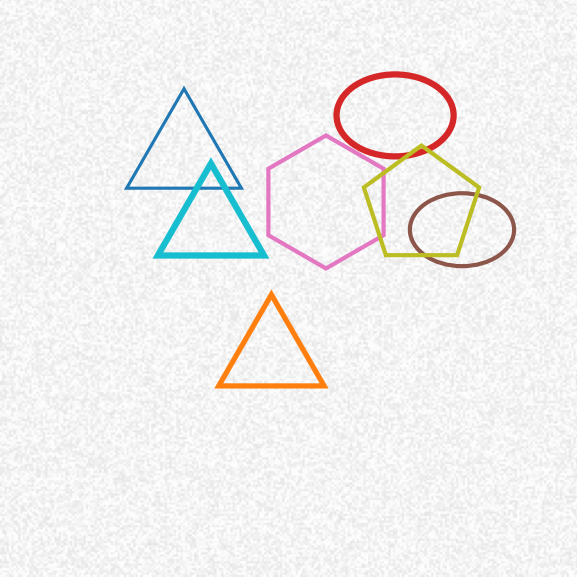[{"shape": "triangle", "thickness": 1.5, "radius": 0.57, "center": [0.319, 0.731]}, {"shape": "triangle", "thickness": 2.5, "radius": 0.53, "center": [0.47, 0.384]}, {"shape": "oval", "thickness": 3, "radius": 0.51, "center": [0.684, 0.799]}, {"shape": "oval", "thickness": 2, "radius": 0.45, "center": [0.8, 0.601]}, {"shape": "hexagon", "thickness": 2, "radius": 0.58, "center": [0.564, 0.649]}, {"shape": "pentagon", "thickness": 2, "radius": 0.52, "center": [0.73, 0.642]}, {"shape": "triangle", "thickness": 3, "radius": 0.53, "center": [0.365, 0.61]}]